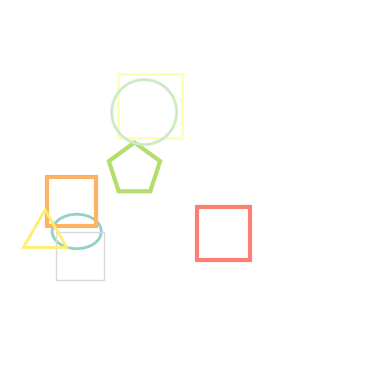[{"shape": "oval", "thickness": 2, "radius": 0.32, "center": [0.199, 0.399]}, {"shape": "square", "thickness": 2, "radius": 0.41, "center": [0.389, 0.724]}, {"shape": "square", "thickness": 3, "radius": 0.34, "center": [0.581, 0.394]}, {"shape": "square", "thickness": 3, "radius": 0.32, "center": [0.186, 0.476]}, {"shape": "pentagon", "thickness": 3, "radius": 0.35, "center": [0.349, 0.56]}, {"shape": "square", "thickness": 1, "radius": 0.31, "center": [0.207, 0.335]}, {"shape": "circle", "thickness": 2, "radius": 0.42, "center": [0.374, 0.709]}, {"shape": "triangle", "thickness": 2, "radius": 0.32, "center": [0.117, 0.39]}]